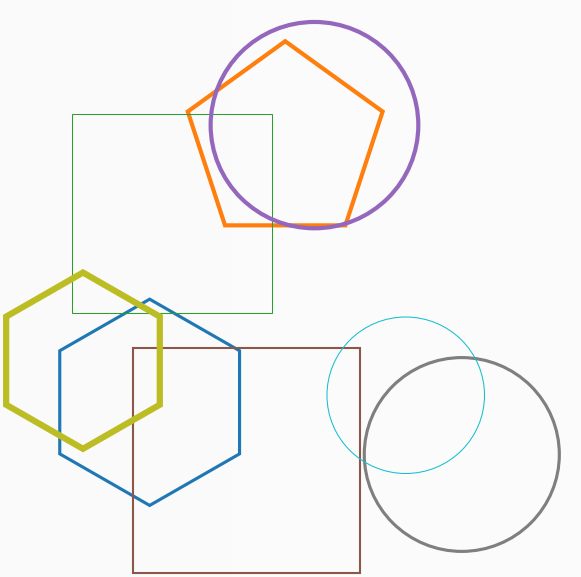[{"shape": "hexagon", "thickness": 1.5, "radius": 0.89, "center": [0.257, 0.303]}, {"shape": "pentagon", "thickness": 2, "radius": 0.88, "center": [0.491, 0.751]}, {"shape": "square", "thickness": 0.5, "radius": 0.86, "center": [0.296, 0.629]}, {"shape": "circle", "thickness": 2, "radius": 0.89, "center": [0.541, 0.782]}, {"shape": "square", "thickness": 1, "radius": 0.97, "center": [0.424, 0.202]}, {"shape": "circle", "thickness": 1.5, "radius": 0.84, "center": [0.794, 0.212]}, {"shape": "hexagon", "thickness": 3, "radius": 0.76, "center": [0.143, 0.375]}, {"shape": "circle", "thickness": 0.5, "radius": 0.68, "center": [0.698, 0.315]}]